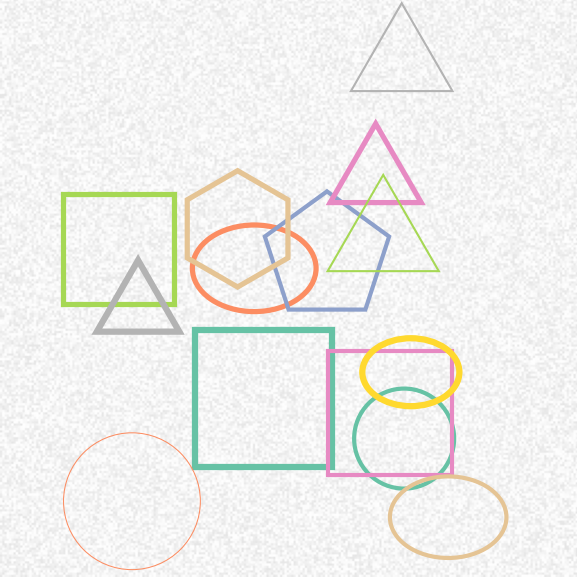[{"shape": "square", "thickness": 3, "radius": 0.59, "center": [0.456, 0.309]}, {"shape": "circle", "thickness": 2, "radius": 0.43, "center": [0.7, 0.24]}, {"shape": "oval", "thickness": 2.5, "radius": 0.54, "center": [0.44, 0.535]}, {"shape": "circle", "thickness": 0.5, "radius": 0.59, "center": [0.228, 0.131]}, {"shape": "pentagon", "thickness": 2, "radius": 0.57, "center": [0.566, 0.555]}, {"shape": "square", "thickness": 2, "radius": 0.53, "center": [0.676, 0.284]}, {"shape": "triangle", "thickness": 2.5, "radius": 0.46, "center": [0.651, 0.694]}, {"shape": "triangle", "thickness": 1, "radius": 0.56, "center": [0.664, 0.585]}, {"shape": "square", "thickness": 2.5, "radius": 0.48, "center": [0.205, 0.568]}, {"shape": "oval", "thickness": 3, "radius": 0.42, "center": [0.711, 0.355]}, {"shape": "hexagon", "thickness": 2.5, "radius": 0.5, "center": [0.411, 0.603]}, {"shape": "oval", "thickness": 2, "radius": 0.5, "center": [0.776, 0.104]}, {"shape": "triangle", "thickness": 1, "radius": 0.51, "center": [0.696, 0.892]}, {"shape": "triangle", "thickness": 3, "radius": 0.41, "center": [0.239, 0.466]}]